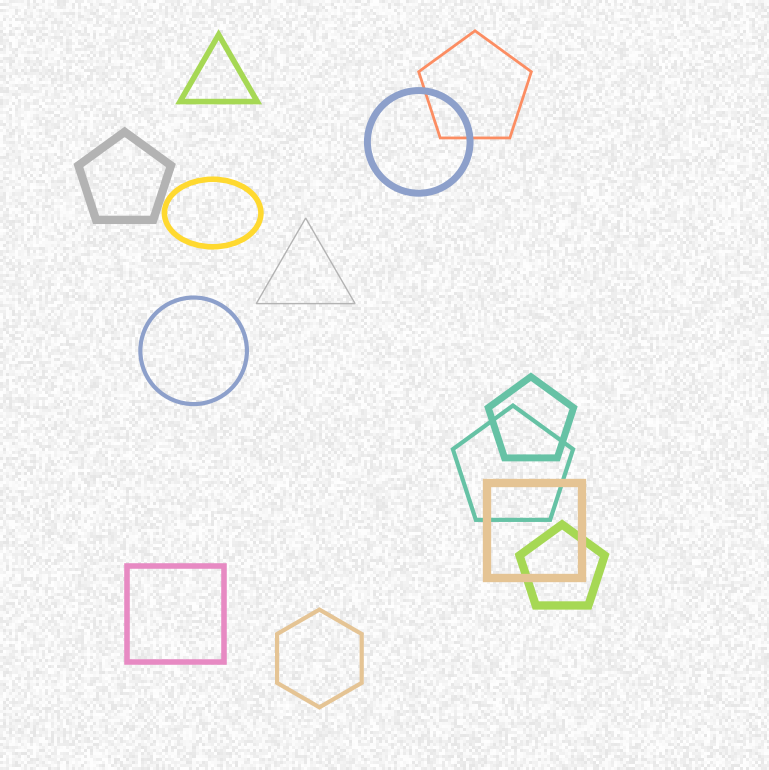[{"shape": "pentagon", "thickness": 2.5, "radius": 0.29, "center": [0.69, 0.452]}, {"shape": "pentagon", "thickness": 1.5, "radius": 0.41, "center": [0.666, 0.391]}, {"shape": "pentagon", "thickness": 1, "radius": 0.38, "center": [0.617, 0.883]}, {"shape": "circle", "thickness": 1.5, "radius": 0.35, "center": [0.251, 0.544]}, {"shape": "circle", "thickness": 2.5, "radius": 0.33, "center": [0.544, 0.816]}, {"shape": "square", "thickness": 2, "radius": 0.31, "center": [0.228, 0.203]}, {"shape": "pentagon", "thickness": 3, "radius": 0.29, "center": [0.73, 0.261]}, {"shape": "triangle", "thickness": 2, "radius": 0.29, "center": [0.284, 0.897]}, {"shape": "oval", "thickness": 2, "radius": 0.31, "center": [0.276, 0.723]}, {"shape": "hexagon", "thickness": 1.5, "radius": 0.32, "center": [0.415, 0.145]}, {"shape": "square", "thickness": 3, "radius": 0.31, "center": [0.694, 0.311]}, {"shape": "triangle", "thickness": 0.5, "radius": 0.37, "center": [0.397, 0.643]}, {"shape": "pentagon", "thickness": 3, "radius": 0.32, "center": [0.162, 0.766]}]